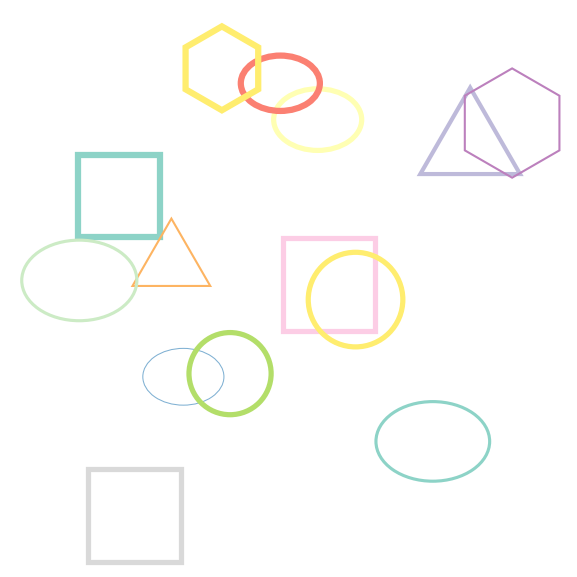[{"shape": "square", "thickness": 3, "radius": 0.35, "center": [0.206, 0.66]}, {"shape": "oval", "thickness": 1.5, "radius": 0.49, "center": [0.749, 0.235]}, {"shape": "oval", "thickness": 2.5, "radius": 0.38, "center": [0.55, 0.792]}, {"shape": "triangle", "thickness": 2, "radius": 0.5, "center": [0.814, 0.748]}, {"shape": "oval", "thickness": 3, "radius": 0.34, "center": [0.485, 0.855]}, {"shape": "oval", "thickness": 0.5, "radius": 0.35, "center": [0.318, 0.347]}, {"shape": "triangle", "thickness": 1, "radius": 0.39, "center": [0.297, 0.543]}, {"shape": "circle", "thickness": 2.5, "radius": 0.36, "center": [0.398, 0.352]}, {"shape": "square", "thickness": 2.5, "radius": 0.4, "center": [0.57, 0.507]}, {"shape": "square", "thickness": 2.5, "radius": 0.4, "center": [0.233, 0.107]}, {"shape": "hexagon", "thickness": 1, "radius": 0.47, "center": [0.887, 0.786]}, {"shape": "oval", "thickness": 1.5, "radius": 0.5, "center": [0.137, 0.514]}, {"shape": "circle", "thickness": 2.5, "radius": 0.41, "center": [0.616, 0.48]}, {"shape": "hexagon", "thickness": 3, "radius": 0.36, "center": [0.384, 0.881]}]